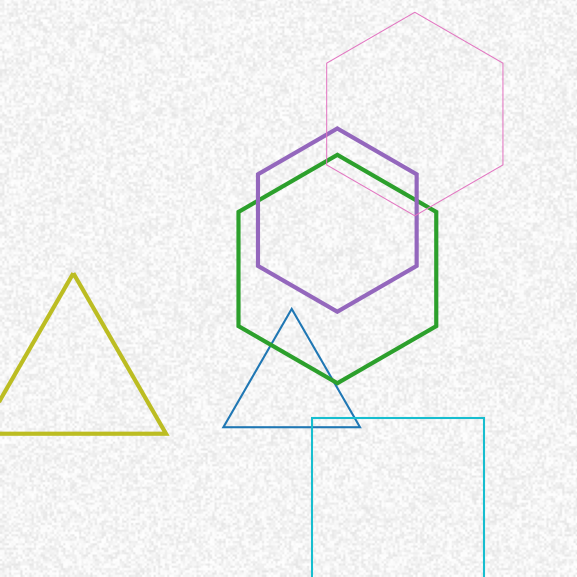[{"shape": "triangle", "thickness": 1, "radius": 0.68, "center": [0.505, 0.328]}, {"shape": "hexagon", "thickness": 2, "radius": 0.99, "center": [0.584, 0.533]}, {"shape": "hexagon", "thickness": 2, "radius": 0.79, "center": [0.584, 0.618]}, {"shape": "hexagon", "thickness": 0.5, "radius": 0.88, "center": [0.718, 0.802]}, {"shape": "triangle", "thickness": 2, "radius": 0.93, "center": [0.127, 0.341]}, {"shape": "square", "thickness": 1, "radius": 0.75, "center": [0.689, 0.126]}]